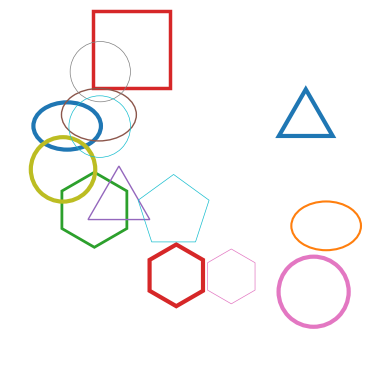[{"shape": "triangle", "thickness": 3, "radius": 0.4, "center": [0.794, 0.687]}, {"shape": "oval", "thickness": 3, "radius": 0.44, "center": [0.174, 0.673]}, {"shape": "oval", "thickness": 1.5, "radius": 0.45, "center": [0.847, 0.413]}, {"shape": "hexagon", "thickness": 2, "radius": 0.49, "center": [0.245, 0.455]}, {"shape": "hexagon", "thickness": 3, "radius": 0.4, "center": [0.458, 0.285]}, {"shape": "square", "thickness": 2.5, "radius": 0.5, "center": [0.342, 0.872]}, {"shape": "triangle", "thickness": 1, "radius": 0.46, "center": [0.309, 0.476]}, {"shape": "oval", "thickness": 1, "radius": 0.49, "center": [0.257, 0.702]}, {"shape": "circle", "thickness": 3, "radius": 0.46, "center": [0.815, 0.242]}, {"shape": "hexagon", "thickness": 0.5, "radius": 0.36, "center": [0.601, 0.282]}, {"shape": "circle", "thickness": 0.5, "radius": 0.39, "center": [0.26, 0.814]}, {"shape": "circle", "thickness": 3, "radius": 0.42, "center": [0.164, 0.56]}, {"shape": "pentagon", "thickness": 0.5, "radius": 0.48, "center": [0.451, 0.45]}, {"shape": "circle", "thickness": 0.5, "radius": 0.4, "center": [0.259, 0.671]}]